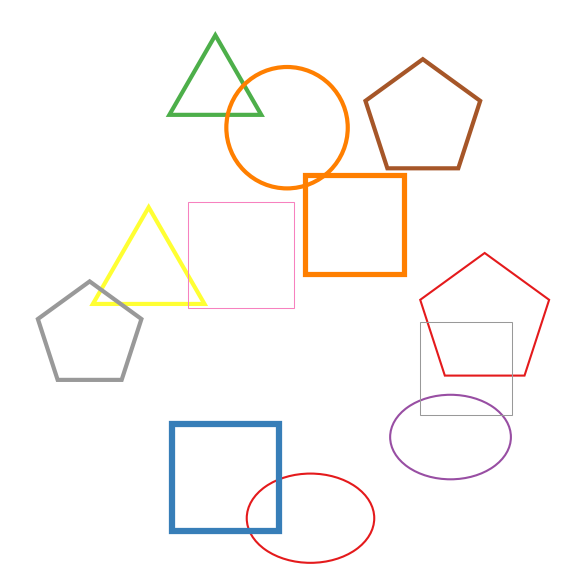[{"shape": "pentagon", "thickness": 1, "radius": 0.59, "center": [0.839, 0.444]}, {"shape": "oval", "thickness": 1, "radius": 0.55, "center": [0.538, 0.102]}, {"shape": "square", "thickness": 3, "radius": 0.46, "center": [0.39, 0.172]}, {"shape": "triangle", "thickness": 2, "radius": 0.46, "center": [0.373, 0.846]}, {"shape": "oval", "thickness": 1, "radius": 0.52, "center": [0.78, 0.242]}, {"shape": "circle", "thickness": 2, "radius": 0.53, "center": [0.497, 0.778]}, {"shape": "square", "thickness": 2.5, "radius": 0.43, "center": [0.615, 0.611]}, {"shape": "triangle", "thickness": 2, "radius": 0.56, "center": [0.257, 0.529]}, {"shape": "pentagon", "thickness": 2, "radius": 0.52, "center": [0.732, 0.792]}, {"shape": "square", "thickness": 0.5, "radius": 0.46, "center": [0.417, 0.558]}, {"shape": "pentagon", "thickness": 2, "radius": 0.47, "center": [0.155, 0.418]}, {"shape": "square", "thickness": 0.5, "radius": 0.4, "center": [0.807, 0.362]}]